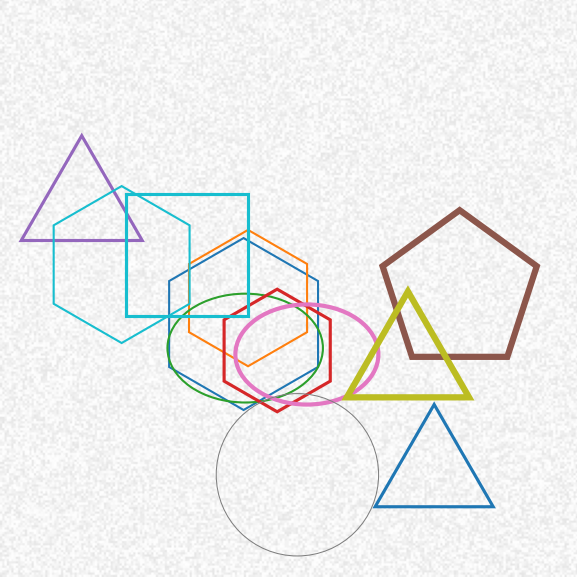[{"shape": "hexagon", "thickness": 1, "radius": 0.74, "center": [0.422, 0.438]}, {"shape": "triangle", "thickness": 1.5, "radius": 0.59, "center": [0.752, 0.181]}, {"shape": "hexagon", "thickness": 1, "radius": 0.59, "center": [0.43, 0.483]}, {"shape": "oval", "thickness": 1, "radius": 0.67, "center": [0.425, 0.396]}, {"shape": "hexagon", "thickness": 1.5, "radius": 0.53, "center": [0.48, 0.392]}, {"shape": "triangle", "thickness": 1.5, "radius": 0.6, "center": [0.142, 0.643]}, {"shape": "pentagon", "thickness": 3, "radius": 0.7, "center": [0.796, 0.495]}, {"shape": "oval", "thickness": 2, "radius": 0.62, "center": [0.531, 0.385]}, {"shape": "circle", "thickness": 0.5, "radius": 0.7, "center": [0.515, 0.177]}, {"shape": "triangle", "thickness": 3, "radius": 0.61, "center": [0.706, 0.372]}, {"shape": "square", "thickness": 1.5, "radius": 0.53, "center": [0.324, 0.557]}, {"shape": "hexagon", "thickness": 1, "radius": 0.68, "center": [0.211, 0.541]}]